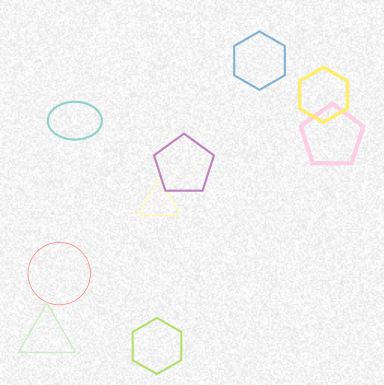[{"shape": "oval", "thickness": 1.5, "radius": 0.35, "center": [0.194, 0.687]}, {"shape": "triangle", "thickness": 1, "radius": 0.32, "center": [0.414, 0.474]}, {"shape": "circle", "thickness": 0.5, "radius": 0.41, "center": [0.154, 0.289]}, {"shape": "hexagon", "thickness": 1.5, "radius": 0.38, "center": [0.674, 0.842]}, {"shape": "hexagon", "thickness": 1.5, "radius": 0.36, "center": [0.408, 0.101]}, {"shape": "pentagon", "thickness": 3, "radius": 0.43, "center": [0.863, 0.645]}, {"shape": "pentagon", "thickness": 1.5, "radius": 0.41, "center": [0.478, 0.571]}, {"shape": "triangle", "thickness": 1, "radius": 0.43, "center": [0.122, 0.127]}, {"shape": "hexagon", "thickness": 2.5, "radius": 0.36, "center": [0.84, 0.754]}]